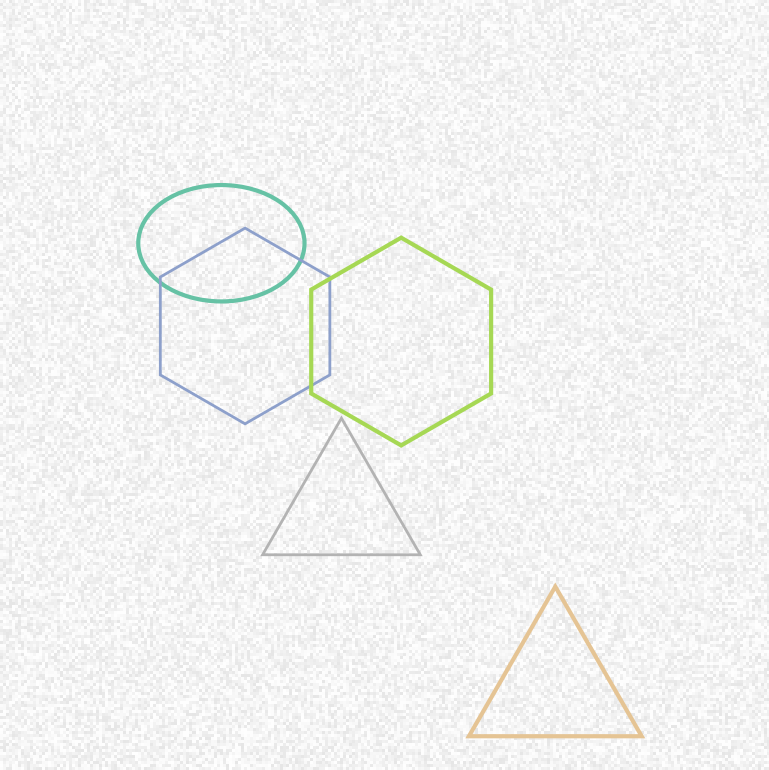[{"shape": "oval", "thickness": 1.5, "radius": 0.54, "center": [0.288, 0.684]}, {"shape": "hexagon", "thickness": 1, "radius": 0.64, "center": [0.318, 0.577]}, {"shape": "hexagon", "thickness": 1.5, "radius": 0.67, "center": [0.521, 0.556]}, {"shape": "triangle", "thickness": 1.5, "radius": 0.65, "center": [0.721, 0.109]}, {"shape": "triangle", "thickness": 1, "radius": 0.59, "center": [0.443, 0.339]}]